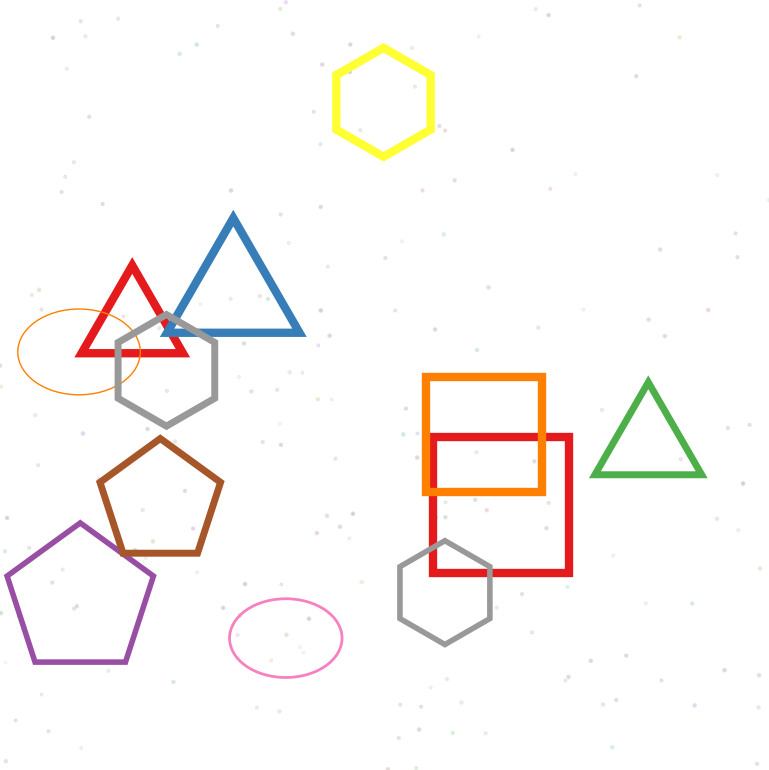[{"shape": "triangle", "thickness": 3, "radius": 0.38, "center": [0.172, 0.579]}, {"shape": "square", "thickness": 3, "radius": 0.44, "center": [0.651, 0.344]}, {"shape": "triangle", "thickness": 3, "radius": 0.5, "center": [0.303, 0.617]}, {"shape": "triangle", "thickness": 2.5, "radius": 0.4, "center": [0.842, 0.423]}, {"shape": "pentagon", "thickness": 2, "radius": 0.5, "center": [0.104, 0.221]}, {"shape": "square", "thickness": 3, "radius": 0.38, "center": [0.629, 0.436]}, {"shape": "oval", "thickness": 0.5, "radius": 0.4, "center": [0.103, 0.543]}, {"shape": "hexagon", "thickness": 3, "radius": 0.35, "center": [0.498, 0.867]}, {"shape": "pentagon", "thickness": 2.5, "radius": 0.41, "center": [0.208, 0.348]}, {"shape": "oval", "thickness": 1, "radius": 0.37, "center": [0.371, 0.171]}, {"shape": "hexagon", "thickness": 2.5, "radius": 0.36, "center": [0.216, 0.519]}, {"shape": "hexagon", "thickness": 2, "radius": 0.34, "center": [0.578, 0.23]}]